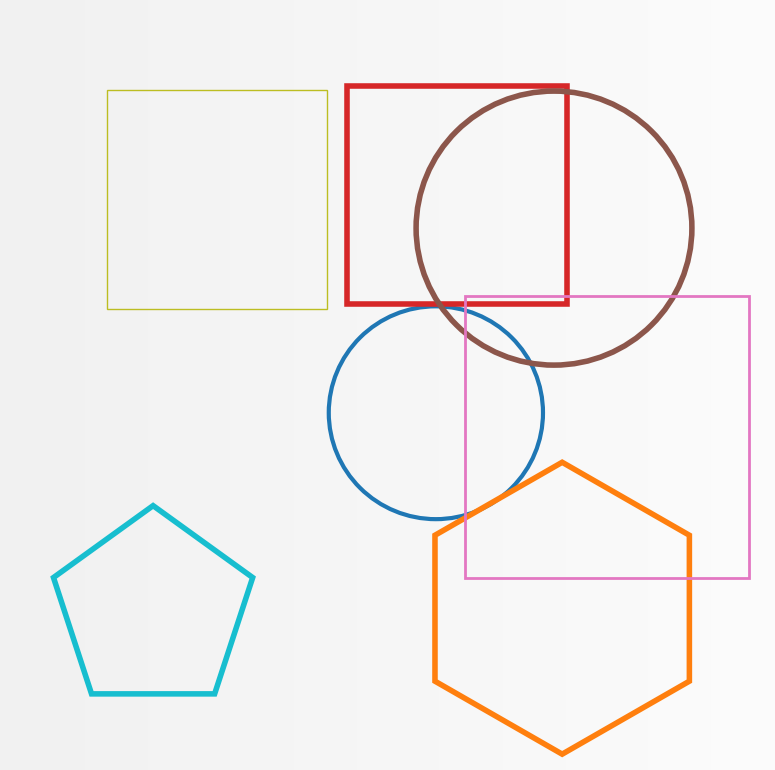[{"shape": "circle", "thickness": 1.5, "radius": 0.69, "center": [0.562, 0.464]}, {"shape": "hexagon", "thickness": 2, "radius": 0.95, "center": [0.725, 0.21]}, {"shape": "square", "thickness": 2, "radius": 0.71, "center": [0.59, 0.747]}, {"shape": "circle", "thickness": 2, "radius": 0.89, "center": [0.715, 0.704]}, {"shape": "square", "thickness": 1, "radius": 0.92, "center": [0.784, 0.432]}, {"shape": "square", "thickness": 0.5, "radius": 0.71, "center": [0.28, 0.741]}, {"shape": "pentagon", "thickness": 2, "radius": 0.68, "center": [0.198, 0.208]}]